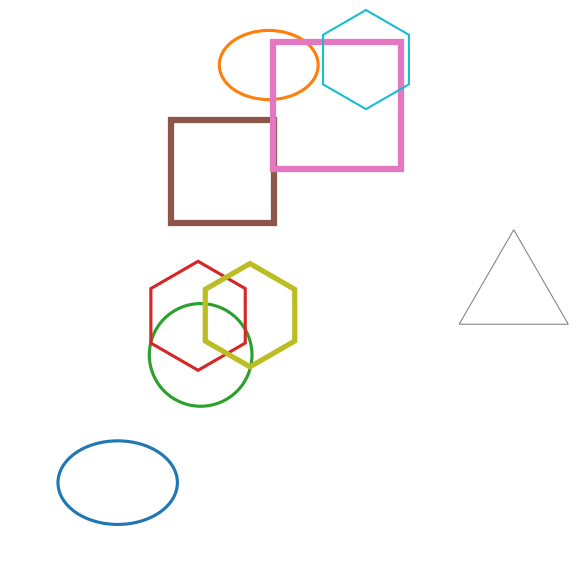[{"shape": "oval", "thickness": 1.5, "radius": 0.52, "center": [0.204, 0.163]}, {"shape": "oval", "thickness": 1.5, "radius": 0.43, "center": [0.465, 0.887]}, {"shape": "circle", "thickness": 1.5, "radius": 0.44, "center": [0.347, 0.385]}, {"shape": "hexagon", "thickness": 1.5, "radius": 0.47, "center": [0.343, 0.452]}, {"shape": "square", "thickness": 3, "radius": 0.45, "center": [0.386, 0.702]}, {"shape": "square", "thickness": 3, "radius": 0.55, "center": [0.583, 0.816]}, {"shape": "triangle", "thickness": 0.5, "radius": 0.55, "center": [0.89, 0.492]}, {"shape": "hexagon", "thickness": 2.5, "radius": 0.45, "center": [0.433, 0.453]}, {"shape": "hexagon", "thickness": 1, "radius": 0.43, "center": [0.634, 0.896]}]